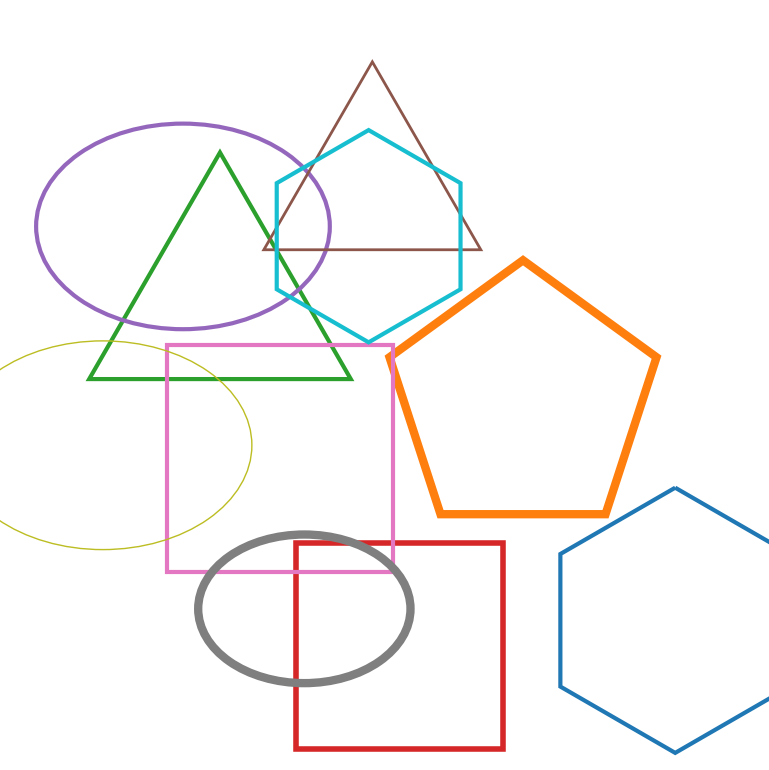[{"shape": "hexagon", "thickness": 1.5, "radius": 0.86, "center": [0.877, 0.194]}, {"shape": "pentagon", "thickness": 3, "radius": 0.91, "center": [0.679, 0.48]}, {"shape": "triangle", "thickness": 1.5, "radius": 0.98, "center": [0.286, 0.606]}, {"shape": "square", "thickness": 2, "radius": 0.67, "center": [0.519, 0.161]}, {"shape": "oval", "thickness": 1.5, "radius": 0.95, "center": [0.238, 0.706]}, {"shape": "triangle", "thickness": 1, "radius": 0.81, "center": [0.484, 0.757]}, {"shape": "square", "thickness": 1.5, "radius": 0.73, "center": [0.363, 0.405]}, {"shape": "oval", "thickness": 3, "radius": 0.69, "center": [0.395, 0.209]}, {"shape": "oval", "thickness": 0.5, "radius": 0.97, "center": [0.133, 0.422]}, {"shape": "hexagon", "thickness": 1.5, "radius": 0.69, "center": [0.479, 0.693]}]